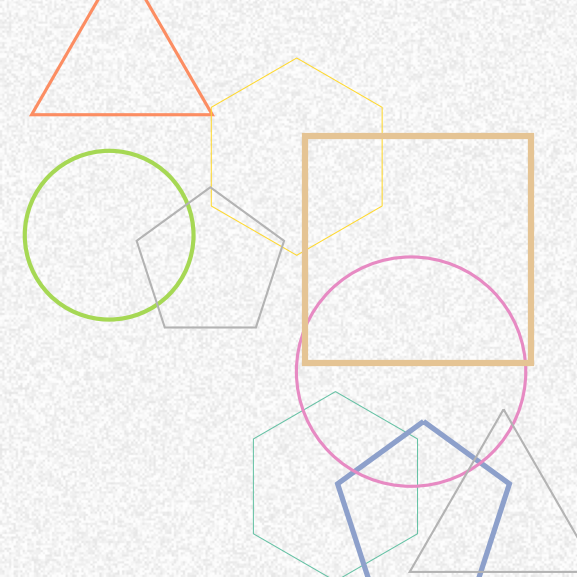[{"shape": "hexagon", "thickness": 0.5, "radius": 0.82, "center": [0.581, 0.157]}, {"shape": "triangle", "thickness": 1.5, "radius": 0.9, "center": [0.211, 0.891]}, {"shape": "pentagon", "thickness": 2.5, "radius": 0.78, "center": [0.733, 0.113]}, {"shape": "circle", "thickness": 1.5, "radius": 0.99, "center": [0.712, 0.356]}, {"shape": "circle", "thickness": 2, "radius": 0.73, "center": [0.189, 0.592]}, {"shape": "hexagon", "thickness": 0.5, "radius": 0.85, "center": [0.514, 0.728]}, {"shape": "square", "thickness": 3, "radius": 0.98, "center": [0.724, 0.567]}, {"shape": "triangle", "thickness": 1, "radius": 0.94, "center": [0.872, 0.103]}, {"shape": "pentagon", "thickness": 1, "radius": 0.67, "center": [0.364, 0.541]}]